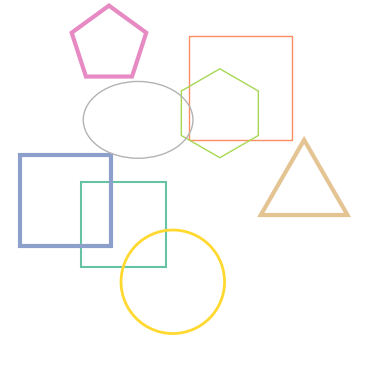[{"shape": "square", "thickness": 1.5, "radius": 0.55, "center": [0.321, 0.417]}, {"shape": "square", "thickness": 1, "radius": 0.67, "center": [0.624, 0.772]}, {"shape": "square", "thickness": 3, "radius": 0.59, "center": [0.171, 0.48]}, {"shape": "pentagon", "thickness": 3, "radius": 0.51, "center": [0.283, 0.884]}, {"shape": "hexagon", "thickness": 1, "radius": 0.58, "center": [0.571, 0.706]}, {"shape": "circle", "thickness": 2, "radius": 0.67, "center": [0.449, 0.268]}, {"shape": "triangle", "thickness": 3, "radius": 0.65, "center": [0.79, 0.507]}, {"shape": "oval", "thickness": 1, "radius": 0.71, "center": [0.359, 0.689]}]